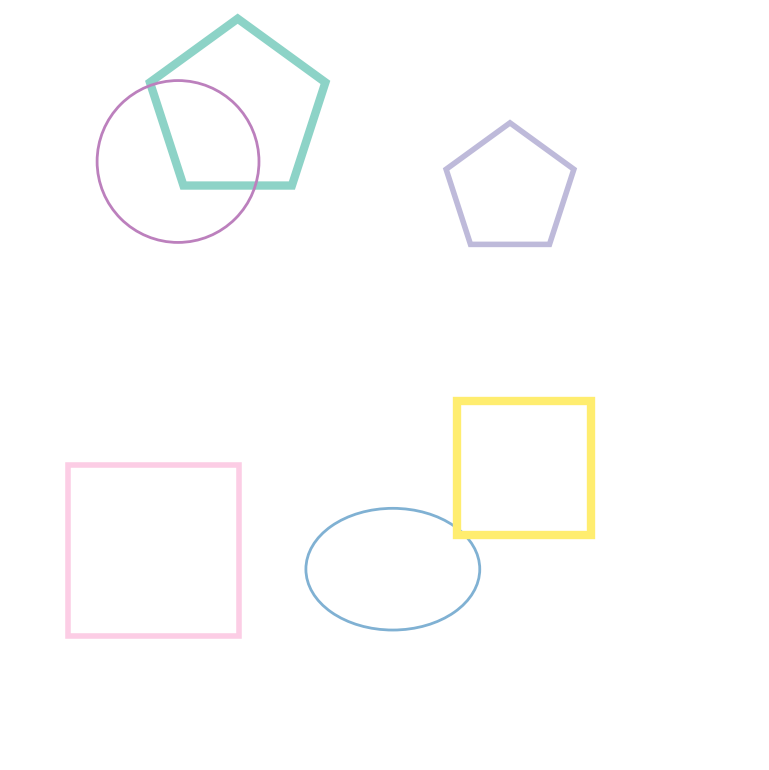[{"shape": "pentagon", "thickness": 3, "radius": 0.6, "center": [0.309, 0.856]}, {"shape": "pentagon", "thickness": 2, "radius": 0.44, "center": [0.662, 0.753]}, {"shape": "oval", "thickness": 1, "radius": 0.56, "center": [0.51, 0.261]}, {"shape": "square", "thickness": 2, "radius": 0.55, "center": [0.199, 0.285]}, {"shape": "circle", "thickness": 1, "radius": 0.53, "center": [0.231, 0.79]}, {"shape": "square", "thickness": 3, "radius": 0.43, "center": [0.681, 0.393]}]